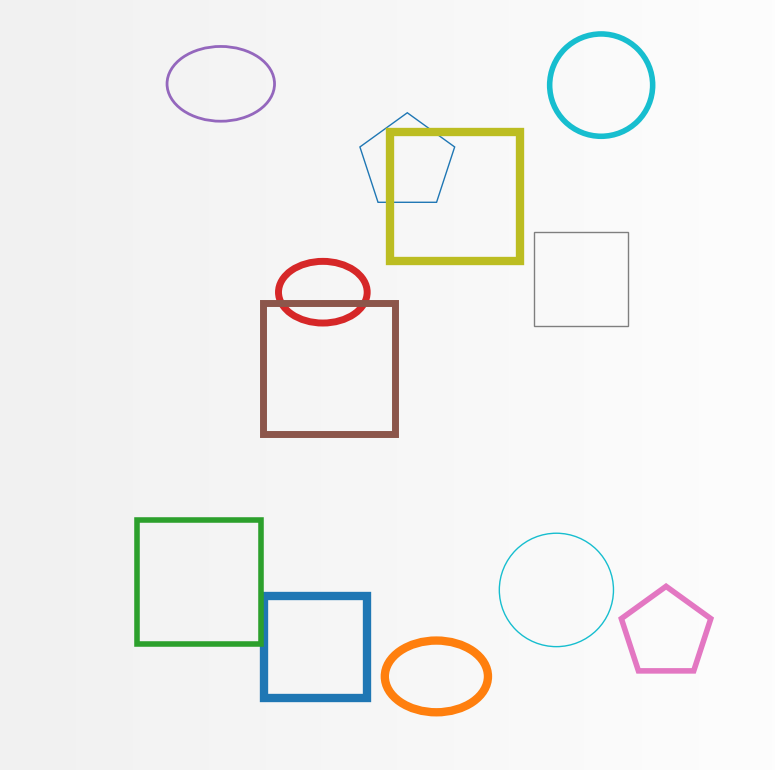[{"shape": "pentagon", "thickness": 0.5, "radius": 0.32, "center": [0.526, 0.789]}, {"shape": "square", "thickness": 3, "radius": 0.33, "center": [0.407, 0.16]}, {"shape": "oval", "thickness": 3, "radius": 0.33, "center": [0.563, 0.122]}, {"shape": "square", "thickness": 2, "radius": 0.4, "center": [0.257, 0.244]}, {"shape": "oval", "thickness": 2.5, "radius": 0.29, "center": [0.417, 0.621]}, {"shape": "oval", "thickness": 1, "radius": 0.35, "center": [0.285, 0.891]}, {"shape": "square", "thickness": 2.5, "radius": 0.43, "center": [0.425, 0.521]}, {"shape": "pentagon", "thickness": 2, "radius": 0.3, "center": [0.859, 0.178]}, {"shape": "square", "thickness": 0.5, "radius": 0.3, "center": [0.749, 0.638]}, {"shape": "square", "thickness": 3, "radius": 0.42, "center": [0.587, 0.745]}, {"shape": "circle", "thickness": 2, "radius": 0.33, "center": [0.776, 0.889]}, {"shape": "circle", "thickness": 0.5, "radius": 0.37, "center": [0.718, 0.234]}]